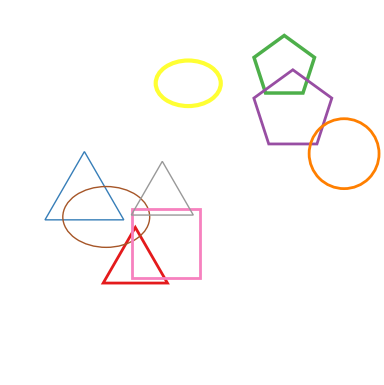[{"shape": "triangle", "thickness": 2, "radius": 0.48, "center": [0.351, 0.313]}, {"shape": "triangle", "thickness": 1, "radius": 0.59, "center": [0.219, 0.488]}, {"shape": "pentagon", "thickness": 2.5, "radius": 0.41, "center": [0.738, 0.825]}, {"shape": "pentagon", "thickness": 2, "radius": 0.53, "center": [0.761, 0.712]}, {"shape": "circle", "thickness": 2, "radius": 0.45, "center": [0.894, 0.601]}, {"shape": "oval", "thickness": 3, "radius": 0.42, "center": [0.489, 0.784]}, {"shape": "oval", "thickness": 1, "radius": 0.56, "center": [0.276, 0.437]}, {"shape": "square", "thickness": 2, "radius": 0.44, "center": [0.431, 0.368]}, {"shape": "triangle", "thickness": 1, "radius": 0.46, "center": [0.422, 0.488]}]